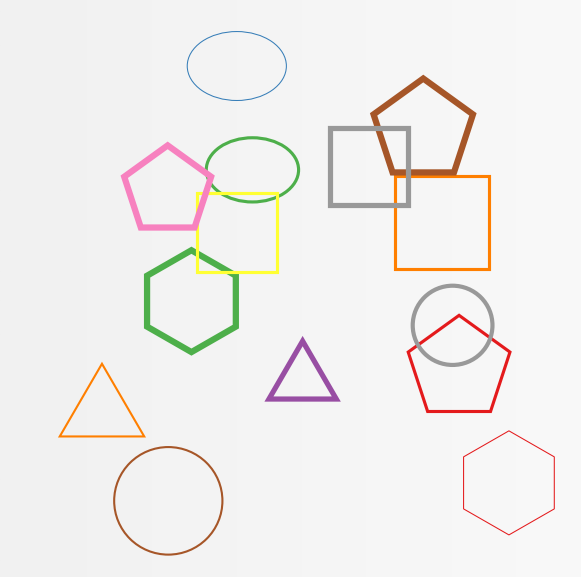[{"shape": "hexagon", "thickness": 0.5, "radius": 0.45, "center": [0.876, 0.163]}, {"shape": "pentagon", "thickness": 1.5, "radius": 0.46, "center": [0.79, 0.361]}, {"shape": "oval", "thickness": 0.5, "radius": 0.43, "center": [0.407, 0.885]}, {"shape": "oval", "thickness": 1.5, "radius": 0.4, "center": [0.434, 0.705]}, {"shape": "hexagon", "thickness": 3, "radius": 0.44, "center": [0.329, 0.478]}, {"shape": "triangle", "thickness": 2.5, "radius": 0.33, "center": [0.521, 0.342]}, {"shape": "triangle", "thickness": 1, "radius": 0.42, "center": [0.175, 0.285]}, {"shape": "square", "thickness": 1.5, "radius": 0.4, "center": [0.76, 0.614]}, {"shape": "square", "thickness": 1.5, "radius": 0.35, "center": [0.408, 0.596]}, {"shape": "pentagon", "thickness": 3, "radius": 0.45, "center": [0.728, 0.773]}, {"shape": "circle", "thickness": 1, "radius": 0.47, "center": [0.29, 0.132]}, {"shape": "pentagon", "thickness": 3, "radius": 0.39, "center": [0.288, 0.669]}, {"shape": "circle", "thickness": 2, "radius": 0.34, "center": [0.779, 0.436]}, {"shape": "square", "thickness": 2.5, "radius": 0.33, "center": [0.635, 0.711]}]